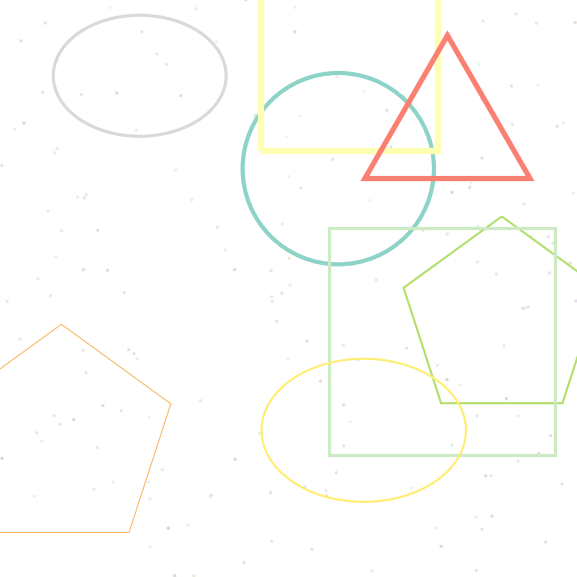[{"shape": "circle", "thickness": 2, "radius": 0.83, "center": [0.586, 0.707]}, {"shape": "square", "thickness": 3, "radius": 0.77, "center": [0.605, 0.891]}, {"shape": "triangle", "thickness": 2.5, "radius": 0.83, "center": [0.775, 0.773]}, {"shape": "pentagon", "thickness": 0.5, "radius": 1.0, "center": [0.106, 0.238]}, {"shape": "pentagon", "thickness": 1, "radius": 0.89, "center": [0.869, 0.446]}, {"shape": "oval", "thickness": 1.5, "radius": 0.75, "center": [0.242, 0.868]}, {"shape": "square", "thickness": 1.5, "radius": 0.98, "center": [0.765, 0.408]}, {"shape": "oval", "thickness": 1, "radius": 0.89, "center": [0.63, 0.254]}]